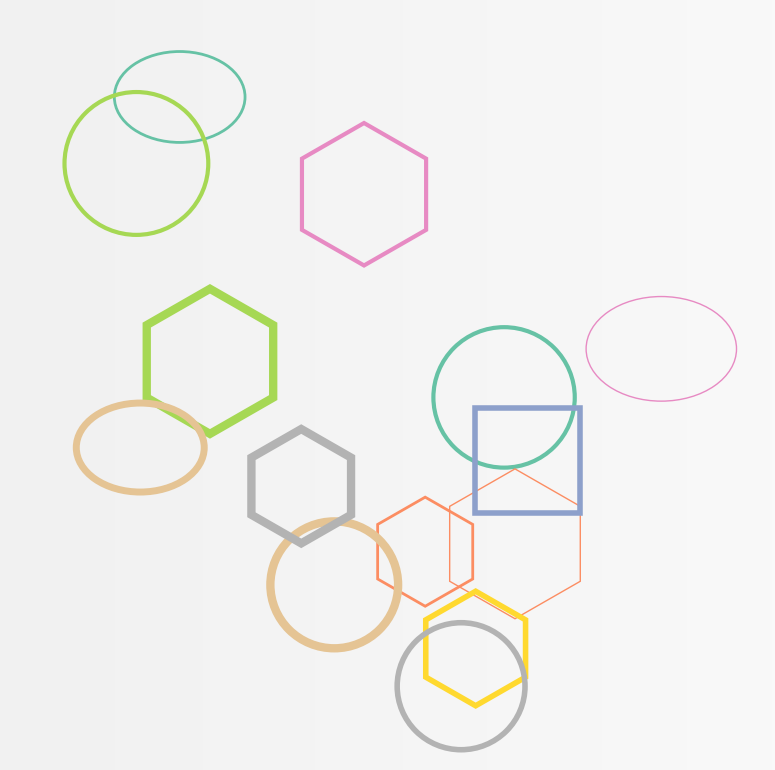[{"shape": "circle", "thickness": 1.5, "radius": 0.46, "center": [0.65, 0.484]}, {"shape": "oval", "thickness": 1, "radius": 0.42, "center": [0.232, 0.874]}, {"shape": "hexagon", "thickness": 1, "radius": 0.35, "center": [0.549, 0.284]}, {"shape": "hexagon", "thickness": 0.5, "radius": 0.49, "center": [0.664, 0.294]}, {"shape": "square", "thickness": 2, "radius": 0.34, "center": [0.681, 0.402]}, {"shape": "oval", "thickness": 0.5, "radius": 0.49, "center": [0.853, 0.547]}, {"shape": "hexagon", "thickness": 1.5, "radius": 0.46, "center": [0.47, 0.748]}, {"shape": "hexagon", "thickness": 3, "radius": 0.47, "center": [0.271, 0.531]}, {"shape": "circle", "thickness": 1.5, "radius": 0.46, "center": [0.176, 0.788]}, {"shape": "hexagon", "thickness": 2, "radius": 0.37, "center": [0.614, 0.158]}, {"shape": "oval", "thickness": 2.5, "radius": 0.41, "center": [0.181, 0.419]}, {"shape": "circle", "thickness": 3, "radius": 0.41, "center": [0.431, 0.24]}, {"shape": "circle", "thickness": 2, "radius": 0.41, "center": [0.595, 0.109]}, {"shape": "hexagon", "thickness": 3, "radius": 0.37, "center": [0.389, 0.369]}]